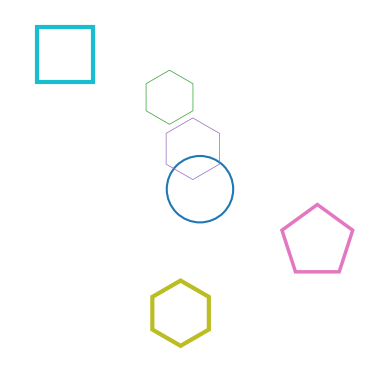[{"shape": "circle", "thickness": 1.5, "radius": 0.43, "center": [0.519, 0.509]}, {"shape": "hexagon", "thickness": 0.5, "radius": 0.35, "center": [0.44, 0.747]}, {"shape": "hexagon", "thickness": 0.5, "radius": 0.4, "center": [0.501, 0.614]}, {"shape": "pentagon", "thickness": 2.5, "radius": 0.48, "center": [0.824, 0.372]}, {"shape": "hexagon", "thickness": 3, "radius": 0.42, "center": [0.469, 0.186]}, {"shape": "square", "thickness": 3, "radius": 0.36, "center": [0.169, 0.858]}]